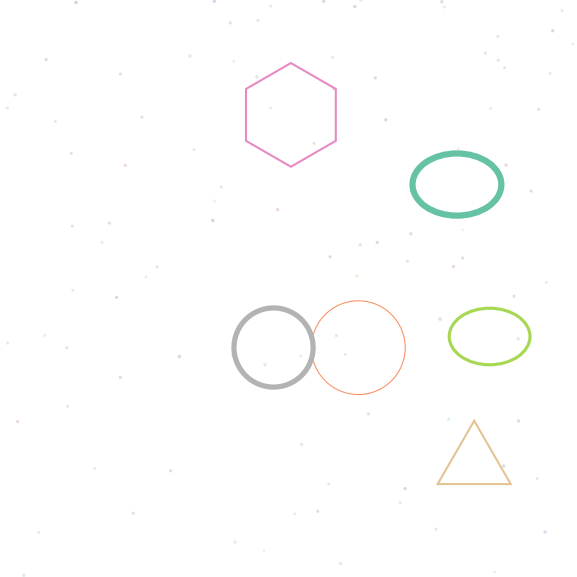[{"shape": "oval", "thickness": 3, "radius": 0.38, "center": [0.791, 0.68]}, {"shape": "circle", "thickness": 0.5, "radius": 0.41, "center": [0.62, 0.397]}, {"shape": "hexagon", "thickness": 1, "radius": 0.45, "center": [0.504, 0.8]}, {"shape": "oval", "thickness": 1.5, "radius": 0.35, "center": [0.848, 0.416]}, {"shape": "triangle", "thickness": 1, "radius": 0.37, "center": [0.821, 0.197]}, {"shape": "circle", "thickness": 2.5, "radius": 0.34, "center": [0.474, 0.397]}]